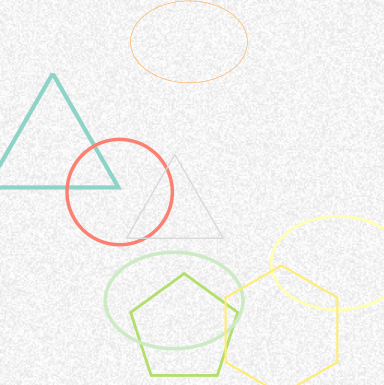[{"shape": "triangle", "thickness": 3, "radius": 0.99, "center": [0.137, 0.612]}, {"shape": "oval", "thickness": 2, "radius": 0.87, "center": [0.878, 0.317]}, {"shape": "circle", "thickness": 2.5, "radius": 0.68, "center": [0.311, 0.501]}, {"shape": "oval", "thickness": 0.5, "radius": 0.76, "center": [0.491, 0.891]}, {"shape": "pentagon", "thickness": 2, "radius": 0.73, "center": [0.478, 0.143]}, {"shape": "triangle", "thickness": 1, "radius": 0.73, "center": [0.454, 0.454]}, {"shape": "oval", "thickness": 2.5, "radius": 0.89, "center": [0.452, 0.22]}, {"shape": "hexagon", "thickness": 1.5, "radius": 0.84, "center": [0.731, 0.143]}]